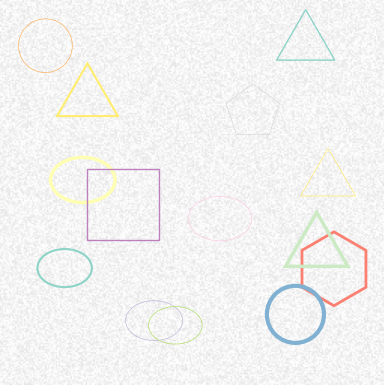[{"shape": "triangle", "thickness": 1, "radius": 0.44, "center": [0.794, 0.888]}, {"shape": "oval", "thickness": 1.5, "radius": 0.35, "center": [0.168, 0.304]}, {"shape": "oval", "thickness": 2.5, "radius": 0.42, "center": [0.215, 0.533]}, {"shape": "oval", "thickness": 0.5, "radius": 0.37, "center": [0.4, 0.167]}, {"shape": "hexagon", "thickness": 2, "radius": 0.48, "center": [0.867, 0.302]}, {"shape": "circle", "thickness": 3, "radius": 0.37, "center": [0.767, 0.183]}, {"shape": "circle", "thickness": 0.5, "radius": 0.35, "center": [0.118, 0.881]}, {"shape": "oval", "thickness": 0.5, "radius": 0.35, "center": [0.455, 0.155]}, {"shape": "oval", "thickness": 0.5, "radius": 0.41, "center": [0.571, 0.432]}, {"shape": "pentagon", "thickness": 0.5, "radius": 0.36, "center": [0.657, 0.709]}, {"shape": "square", "thickness": 1, "radius": 0.46, "center": [0.319, 0.468]}, {"shape": "triangle", "thickness": 2.5, "radius": 0.47, "center": [0.823, 0.355]}, {"shape": "triangle", "thickness": 1.5, "radius": 0.46, "center": [0.227, 0.744]}, {"shape": "triangle", "thickness": 0.5, "radius": 0.41, "center": [0.852, 0.532]}]